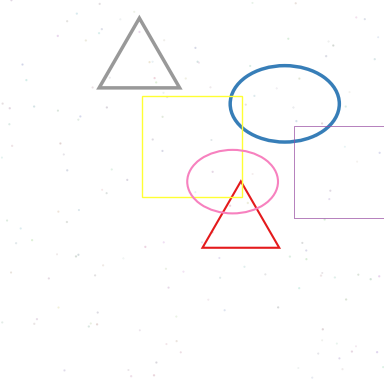[{"shape": "triangle", "thickness": 1.5, "radius": 0.58, "center": [0.626, 0.414]}, {"shape": "oval", "thickness": 2.5, "radius": 0.71, "center": [0.74, 0.73]}, {"shape": "square", "thickness": 0.5, "radius": 0.6, "center": [0.884, 0.554]}, {"shape": "square", "thickness": 1, "radius": 0.65, "center": [0.499, 0.62]}, {"shape": "oval", "thickness": 1.5, "radius": 0.59, "center": [0.604, 0.528]}, {"shape": "triangle", "thickness": 2.5, "radius": 0.6, "center": [0.362, 0.832]}]